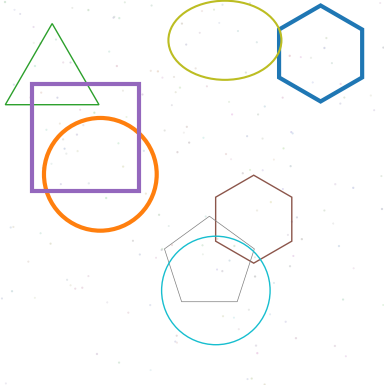[{"shape": "hexagon", "thickness": 3, "radius": 0.62, "center": [0.833, 0.861]}, {"shape": "circle", "thickness": 3, "radius": 0.73, "center": [0.261, 0.547]}, {"shape": "triangle", "thickness": 1, "radius": 0.7, "center": [0.135, 0.798]}, {"shape": "square", "thickness": 3, "radius": 0.7, "center": [0.222, 0.644]}, {"shape": "hexagon", "thickness": 1, "radius": 0.57, "center": [0.659, 0.431]}, {"shape": "pentagon", "thickness": 0.5, "radius": 0.61, "center": [0.544, 0.316]}, {"shape": "oval", "thickness": 1.5, "radius": 0.73, "center": [0.584, 0.895]}, {"shape": "circle", "thickness": 1, "radius": 0.7, "center": [0.561, 0.246]}]